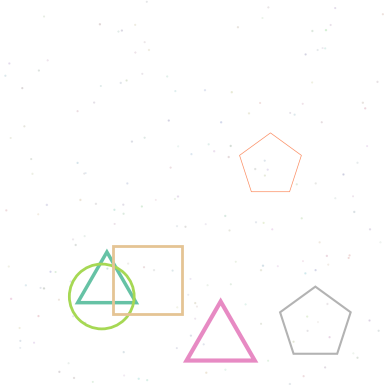[{"shape": "triangle", "thickness": 2.5, "radius": 0.44, "center": [0.278, 0.258]}, {"shape": "pentagon", "thickness": 0.5, "radius": 0.42, "center": [0.703, 0.57]}, {"shape": "triangle", "thickness": 3, "radius": 0.51, "center": [0.573, 0.115]}, {"shape": "circle", "thickness": 2, "radius": 0.42, "center": [0.264, 0.23]}, {"shape": "square", "thickness": 2, "radius": 0.45, "center": [0.384, 0.273]}, {"shape": "pentagon", "thickness": 1.5, "radius": 0.48, "center": [0.819, 0.159]}]